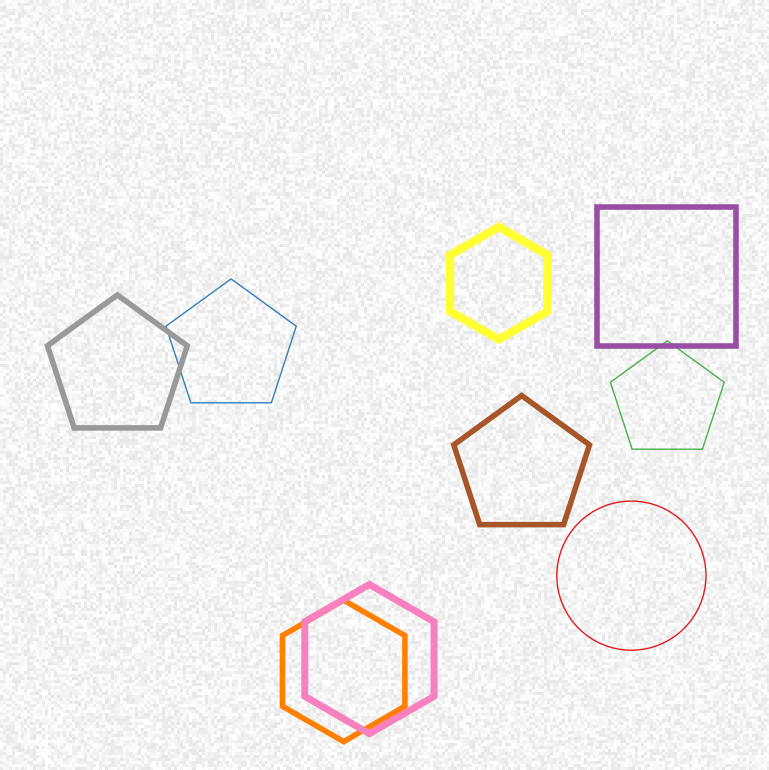[{"shape": "circle", "thickness": 0.5, "radius": 0.48, "center": [0.82, 0.252]}, {"shape": "pentagon", "thickness": 0.5, "radius": 0.44, "center": [0.3, 0.549]}, {"shape": "pentagon", "thickness": 0.5, "radius": 0.39, "center": [0.867, 0.48]}, {"shape": "square", "thickness": 2, "radius": 0.45, "center": [0.866, 0.641]}, {"shape": "hexagon", "thickness": 2, "radius": 0.46, "center": [0.446, 0.129]}, {"shape": "hexagon", "thickness": 3, "radius": 0.37, "center": [0.648, 0.632]}, {"shape": "pentagon", "thickness": 2, "radius": 0.46, "center": [0.677, 0.394]}, {"shape": "hexagon", "thickness": 2.5, "radius": 0.48, "center": [0.48, 0.144]}, {"shape": "pentagon", "thickness": 2, "radius": 0.48, "center": [0.152, 0.521]}]